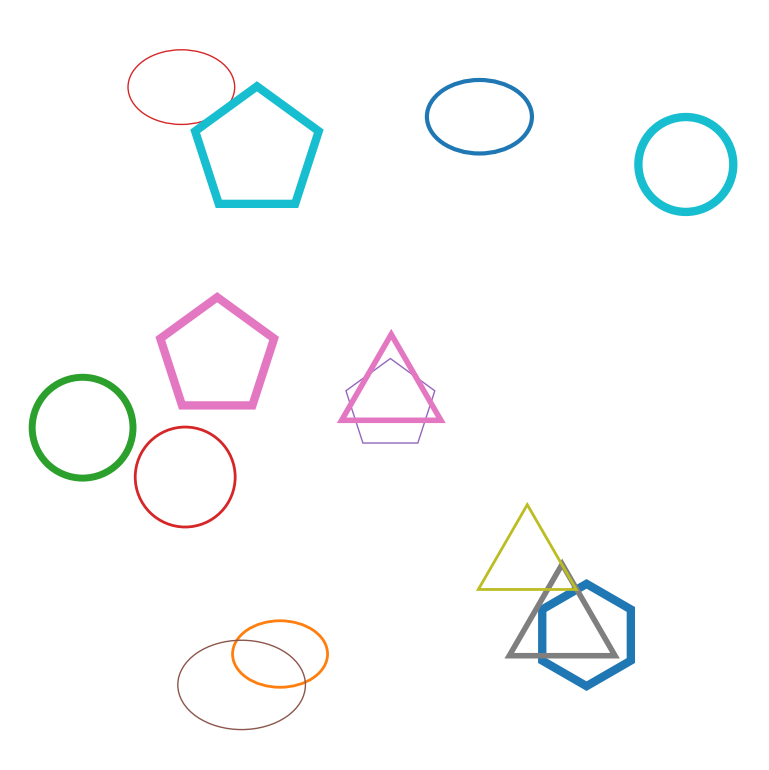[{"shape": "hexagon", "thickness": 3, "radius": 0.33, "center": [0.762, 0.175]}, {"shape": "oval", "thickness": 1.5, "radius": 0.34, "center": [0.623, 0.848]}, {"shape": "oval", "thickness": 1, "radius": 0.31, "center": [0.364, 0.151]}, {"shape": "circle", "thickness": 2.5, "radius": 0.33, "center": [0.107, 0.445]}, {"shape": "oval", "thickness": 0.5, "radius": 0.35, "center": [0.236, 0.887]}, {"shape": "circle", "thickness": 1, "radius": 0.32, "center": [0.241, 0.38]}, {"shape": "pentagon", "thickness": 0.5, "radius": 0.3, "center": [0.507, 0.474]}, {"shape": "oval", "thickness": 0.5, "radius": 0.41, "center": [0.314, 0.111]}, {"shape": "pentagon", "thickness": 3, "radius": 0.39, "center": [0.282, 0.536]}, {"shape": "triangle", "thickness": 2, "radius": 0.37, "center": [0.508, 0.491]}, {"shape": "triangle", "thickness": 2, "radius": 0.4, "center": [0.73, 0.188]}, {"shape": "triangle", "thickness": 1, "radius": 0.37, "center": [0.685, 0.271]}, {"shape": "circle", "thickness": 3, "radius": 0.31, "center": [0.891, 0.786]}, {"shape": "pentagon", "thickness": 3, "radius": 0.42, "center": [0.334, 0.804]}]